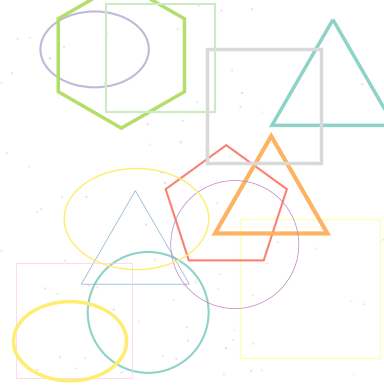[{"shape": "circle", "thickness": 1.5, "radius": 0.79, "center": [0.385, 0.188]}, {"shape": "triangle", "thickness": 2.5, "radius": 0.92, "center": [0.865, 0.766]}, {"shape": "square", "thickness": 1, "radius": 0.9, "center": [0.805, 0.25]}, {"shape": "oval", "thickness": 1.5, "radius": 0.7, "center": [0.246, 0.872]}, {"shape": "pentagon", "thickness": 1.5, "radius": 0.83, "center": [0.588, 0.458]}, {"shape": "triangle", "thickness": 0.5, "radius": 0.81, "center": [0.352, 0.343]}, {"shape": "triangle", "thickness": 3, "radius": 0.84, "center": [0.704, 0.478]}, {"shape": "hexagon", "thickness": 2.5, "radius": 0.95, "center": [0.315, 0.856]}, {"shape": "square", "thickness": 0.5, "radius": 0.75, "center": [0.192, 0.168]}, {"shape": "square", "thickness": 2.5, "radius": 0.74, "center": [0.686, 0.724]}, {"shape": "circle", "thickness": 0.5, "radius": 0.83, "center": [0.61, 0.365]}, {"shape": "square", "thickness": 1.5, "radius": 0.71, "center": [0.416, 0.849]}, {"shape": "oval", "thickness": 1, "radius": 0.94, "center": [0.355, 0.431]}, {"shape": "oval", "thickness": 2.5, "radius": 0.73, "center": [0.182, 0.114]}]